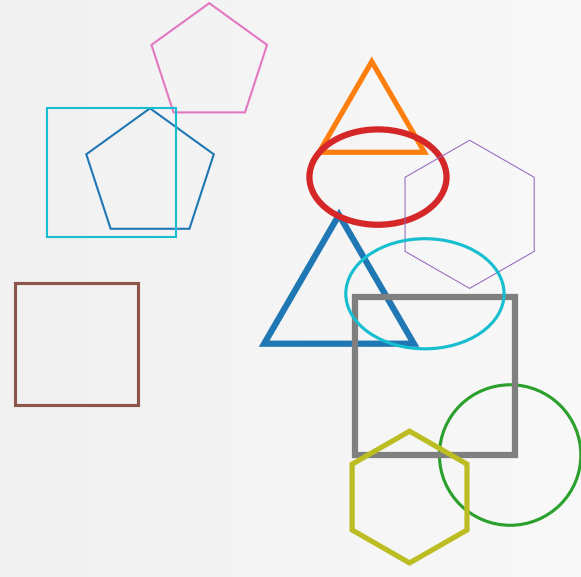[{"shape": "pentagon", "thickness": 1, "radius": 0.58, "center": [0.258, 0.696]}, {"shape": "triangle", "thickness": 3, "radius": 0.74, "center": [0.583, 0.478]}, {"shape": "triangle", "thickness": 2.5, "radius": 0.52, "center": [0.64, 0.788]}, {"shape": "circle", "thickness": 1.5, "radius": 0.61, "center": [0.878, 0.211]}, {"shape": "oval", "thickness": 3, "radius": 0.59, "center": [0.65, 0.693]}, {"shape": "hexagon", "thickness": 0.5, "radius": 0.64, "center": [0.808, 0.628]}, {"shape": "square", "thickness": 1.5, "radius": 0.53, "center": [0.132, 0.403]}, {"shape": "pentagon", "thickness": 1, "radius": 0.52, "center": [0.36, 0.889]}, {"shape": "square", "thickness": 3, "radius": 0.69, "center": [0.748, 0.348]}, {"shape": "hexagon", "thickness": 2.5, "radius": 0.57, "center": [0.705, 0.138]}, {"shape": "square", "thickness": 1, "radius": 0.56, "center": [0.192, 0.7]}, {"shape": "oval", "thickness": 1.5, "radius": 0.68, "center": [0.731, 0.49]}]